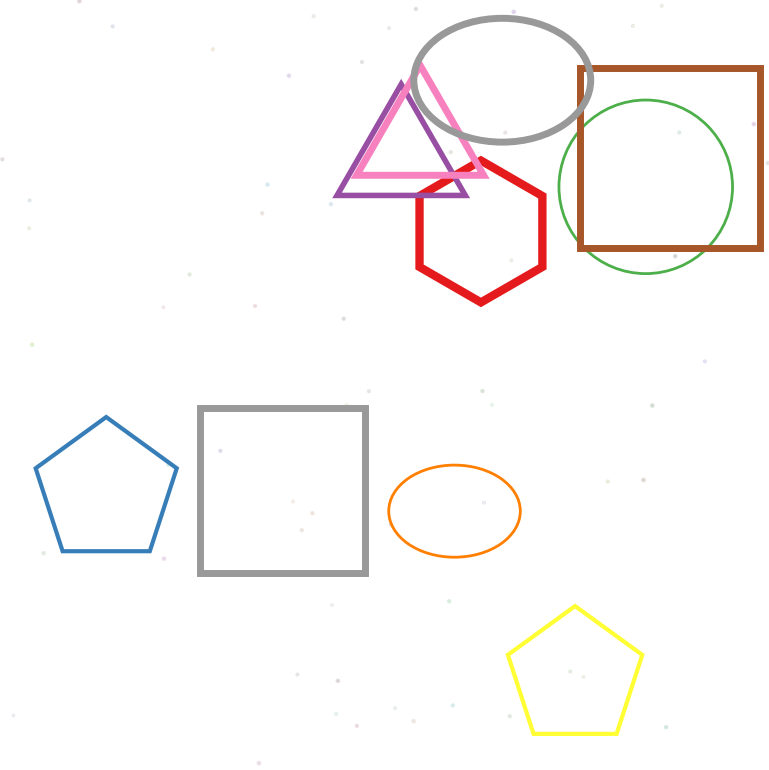[{"shape": "hexagon", "thickness": 3, "radius": 0.46, "center": [0.625, 0.699]}, {"shape": "pentagon", "thickness": 1.5, "radius": 0.48, "center": [0.138, 0.362]}, {"shape": "circle", "thickness": 1, "radius": 0.56, "center": [0.839, 0.757]}, {"shape": "triangle", "thickness": 2, "radius": 0.48, "center": [0.521, 0.794]}, {"shape": "oval", "thickness": 1, "radius": 0.43, "center": [0.59, 0.336]}, {"shape": "pentagon", "thickness": 1.5, "radius": 0.46, "center": [0.747, 0.121]}, {"shape": "square", "thickness": 2.5, "radius": 0.58, "center": [0.87, 0.794]}, {"shape": "triangle", "thickness": 2.5, "radius": 0.48, "center": [0.546, 0.82]}, {"shape": "square", "thickness": 2.5, "radius": 0.54, "center": [0.367, 0.363]}, {"shape": "oval", "thickness": 2.5, "radius": 0.57, "center": [0.652, 0.896]}]